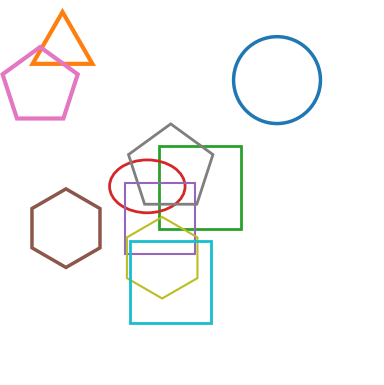[{"shape": "circle", "thickness": 2.5, "radius": 0.56, "center": [0.72, 0.792]}, {"shape": "triangle", "thickness": 3, "radius": 0.45, "center": [0.162, 0.879]}, {"shape": "square", "thickness": 2, "radius": 0.53, "center": [0.519, 0.513]}, {"shape": "oval", "thickness": 2, "radius": 0.49, "center": [0.383, 0.516]}, {"shape": "square", "thickness": 1.5, "radius": 0.46, "center": [0.416, 0.433]}, {"shape": "hexagon", "thickness": 2.5, "radius": 0.51, "center": [0.171, 0.407]}, {"shape": "pentagon", "thickness": 3, "radius": 0.51, "center": [0.104, 0.775]}, {"shape": "pentagon", "thickness": 2, "radius": 0.58, "center": [0.443, 0.563]}, {"shape": "hexagon", "thickness": 1.5, "radius": 0.53, "center": [0.421, 0.331]}, {"shape": "square", "thickness": 2, "radius": 0.53, "center": [0.443, 0.267]}]